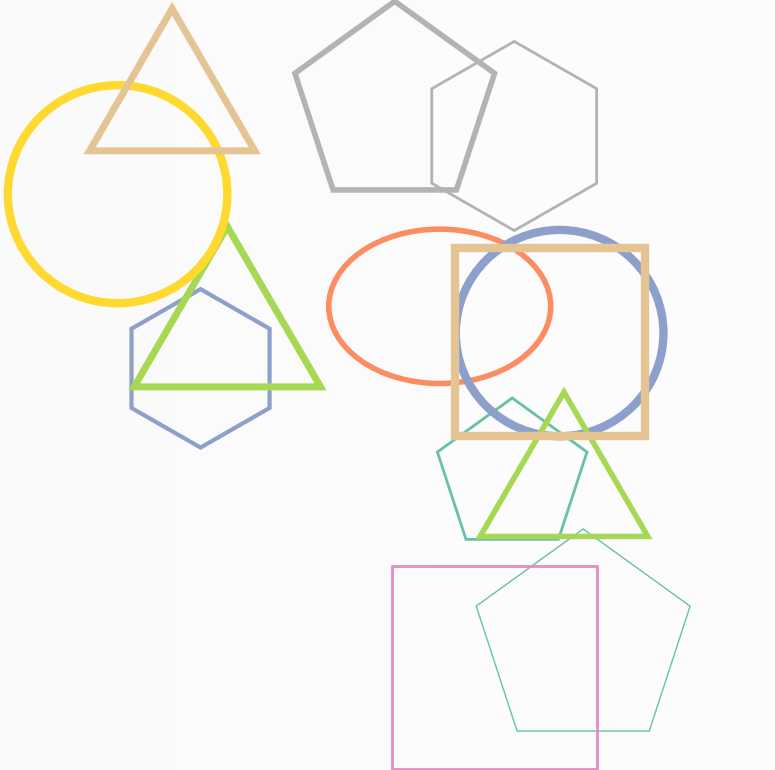[{"shape": "pentagon", "thickness": 1, "radius": 0.51, "center": [0.661, 0.382]}, {"shape": "pentagon", "thickness": 0.5, "radius": 0.73, "center": [0.752, 0.168]}, {"shape": "oval", "thickness": 2, "radius": 0.72, "center": [0.567, 0.602]}, {"shape": "hexagon", "thickness": 1.5, "radius": 0.51, "center": [0.259, 0.522]}, {"shape": "circle", "thickness": 3, "radius": 0.67, "center": [0.722, 0.567]}, {"shape": "square", "thickness": 1, "radius": 0.66, "center": [0.638, 0.133]}, {"shape": "triangle", "thickness": 2, "radius": 0.62, "center": [0.728, 0.366]}, {"shape": "triangle", "thickness": 2.5, "radius": 0.69, "center": [0.293, 0.567]}, {"shape": "circle", "thickness": 3, "radius": 0.71, "center": [0.152, 0.748]}, {"shape": "square", "thickness": 3, "radius": 0.61, "center": [0.71, 0.556]}, {"shape": "triangle", "thickness": 2.5, "radius": 0.62, "center": [0.222, 0.866]}, {"shape": "pentagon", "thickness": 2, "radius": 0.68, "center": [0.509, 0.863]}, {"shape": "hexagon", "thickness": 1, "radius": 0.61, "center": [0.664, 0.823]}]